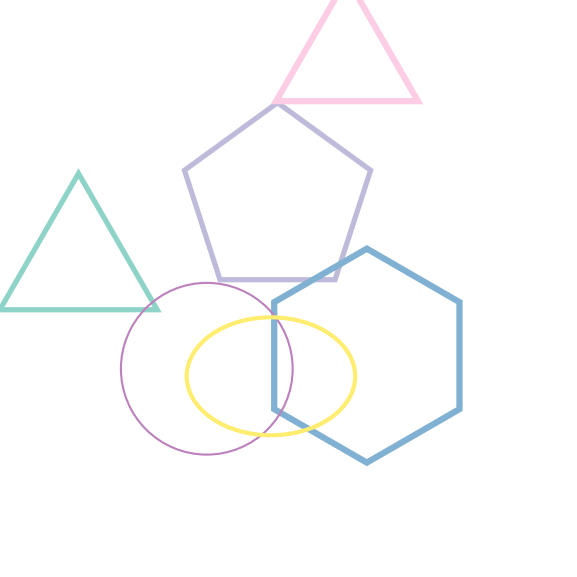[{"shape": "triangle", "thickness": 2.5, "radius": 0.79, "center": [0.136, 0.541]}, {"shape": "pentagon", "thickness": 2.5, "radius": 0.85, "center": [0.481, 0.652]}, {"shape": "hexagon", "thickness": 3, "radius": 0.93, "center": [0.635, 0.383]}, {"shape": "triangle", "thickness": 3, "radius": 0.71, "center": [0.601, 0.895]}, {"shape": "circle", "thickness": 1, "radius": 0.74, "center": [0.358, 0.361]}, {"shape": "oval", "thickness": 2, "radius": 0.73, "center": [0.469, 0.348]}]